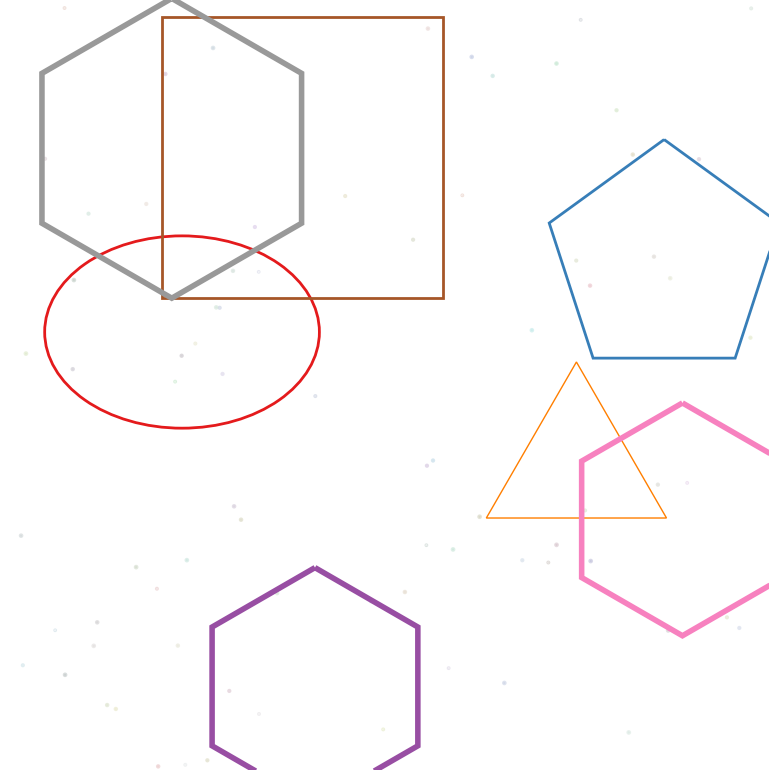[{"shape": "oval", "thickness": 1, "radius": 0.89, "center": [0.236, 0.569]}, {"shape": "pentagon", "thickness": 1, "radius": 0.78, "center": [0.862, 0.662]}, {"shape": "hexagon", "thickness": 2, "radius": 0.77, "center": [0.409, 0.109]}, {"shape": "triangle", "thickness": 0.5, "radius": 0.68, "center": [0.749, 0.395]}, {"shape": "square", "thickness": 1, "radius": 0.91, "center": [0.393, 0.796]}, {"shape": "hexagon", "thickness": 2, "radius": 0.76, "center": [0.886, 0.326]}, {"shape": "hexagon", "thickness": 2, "radius": 0.97, "center": [0.223, 0.807]}]